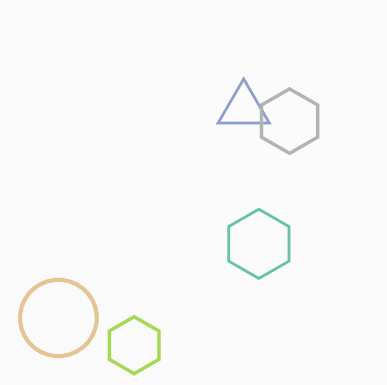[{"shape": "hexagon", "thickness": 2, "radius": 0.45, "center": [0.668, 0.367]}, {"shape": "triangle", "thickness": 2, "radius": 0.38, "center": [0.629, 0.719]}, {"shape": "hexagon", "thickness": 2.5, "radius": 0.37, "center": [0.346, 0.103]}, {"shape": "circle", "thickness": 3, "radius": 0.5, "center": [0.151, 0.174]}, {"shape": "hexagon", "thickness": 2.5, "radius": 0.42, "center": [0.747, 0.685]}]